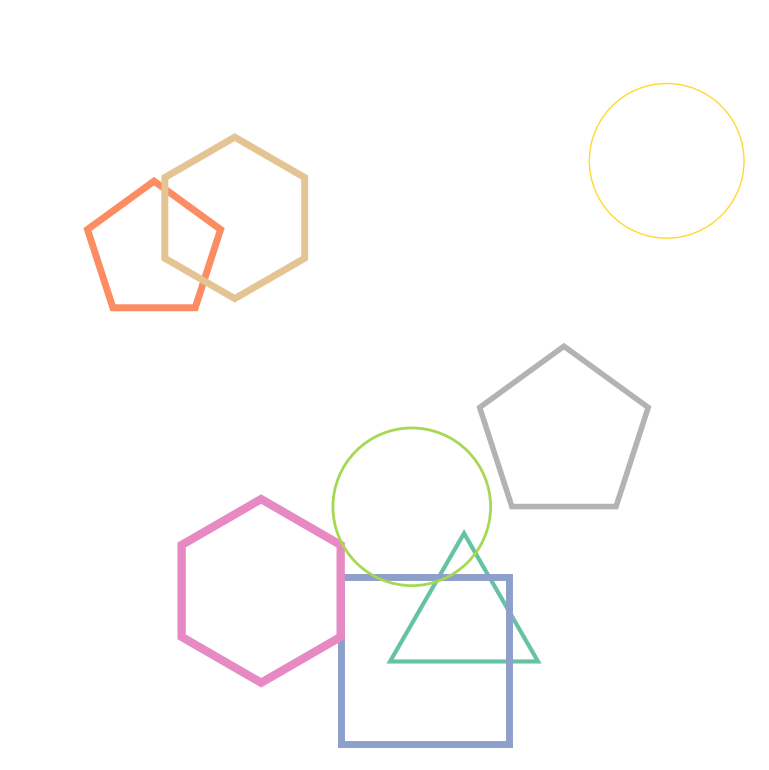[{"shape": "triangle", "thickness": 1.5, "radius": 0.55, "center": [0.603, 0.196]}, {"shape": "pentagon", "thickness": 2.5, "radius": 0.45, "center": [0.2, 0.674]}, {"shape": "square", "thickness": 2.5, "radius": 0.54, "center": [0.552, 0.142]}, {"shape": "hexagon", "thickness": 3, "radius": 0.6, "center": [0.339, 0.233]}, {"shape": "circle", "thickness": 1, "radius": 0.51, "center": [0.535, 0.342]}, {"shape": "circle", "thickness": 0.5, "radius": 0.5, "center": [0.866, 0.791]}, {"shape": "hexagon", "thickness": 2.5, "radius": 0.52, "center": [0.305, 0.717]}, {"shape": "pentagon", "thickness": 2, "radius": 0.58, "center": [0.732, 0.435]}]